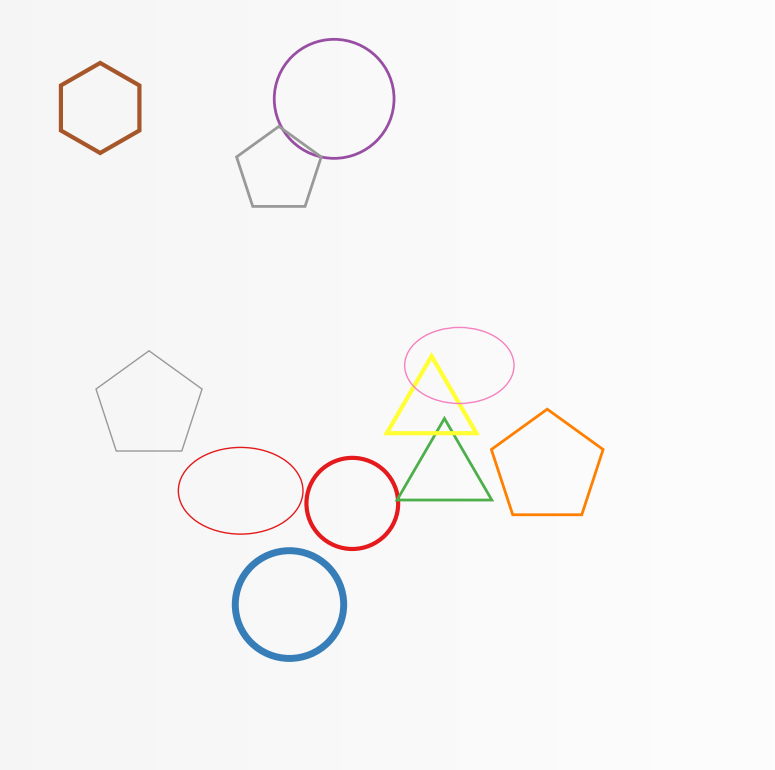[{"shape": "circle", "thickness": 1.5, "radius": 0.3, "center": [0.455, 0.346]}, {"shape": "oval", "thickness": 0.5, "radius": 0.4, "center": [0.311, 0.363]}, {"shape": "circle", "thickness": 2.5, "radius": 0.35, "center": [0.374, 0.215]}, {"shape": "triangle", "thickness": 1, "radius": 0.35, "center": [0.573, 0.386]}, {"shape": "circle", "thickness": 1, "radius": 0.39, "center": [0.431, 0.872]}, {"shape": "pentagon", "thickness": 1, "radius": 0.38, "center": [0.706, 0.393]}, {"shape": "triangle", "thickness": 1.5, "radius": 0.33, "center": [0.557, 0.471]}, {"shape": "hexagon", "thickness": 1.5, "radius": 0.29, "center": [0.129, 0.86]}, {"shape": "oval", "thickness": 0.5, "radius": 0.35, "center": [0.593, 0.525]}, {"shape": "pentagon", "thickness": 1, "radius": 0.29, "center": [0.36, 0.778]}, {"shape": "pentagon", "thickness": 0.5, "radius": 0.36, "center": [0.192, 0.472]}]